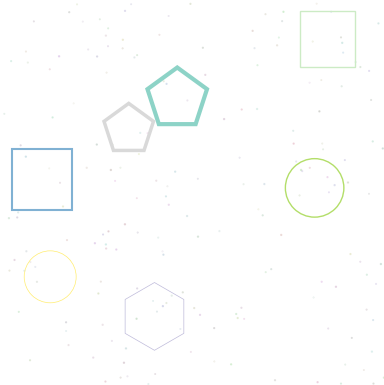[{"shape": "pentagon", "thickness": 3, "radius": 0.41, "center": [0.46, 0.743]}, {"shape": "hexagon", "thickness": 0.5, "radius": 0.44, "center": [0.401, 0.178]}, {"shape": "square", "thickness": 1.5, "radius": 0.39, "center": [0.109, 0.534]}, {"shape": "circle", "thickness": 1, "radius": 0.38, "center": [0.817, 0.512]}, {"shape": "pentagon", "thickness": 2.5, "radius": 0.34, "center": [0.334, 0.664]}, {"shape": "square", "thickness": 1, "radius": 0.36, "center": [0.85, 0.898]}, {"shape": "circle", "thickness": 0.5, "radius": 0.34, "center": [0.13, 0.281]}]